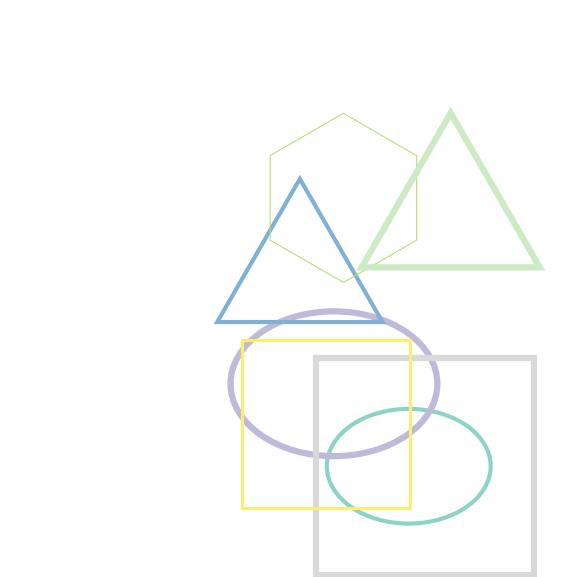[{"shape": "oval", "thickness": 2, "radius": 0.71, "center": [0.708, 0.192]}, {"shape": "oval", "thickness": 3, "radius": 0.9, "center": [0.578, 0.335]}, {"shape": "triangle", "thickness": 2, "radius": 0.83, "center": [0.519, 0.524]}, {"shape": "hexagon", "thickness": 0.5, "radius": 0.73, "center": [0.595, 0.657]}, {"shape": "square", "thickness": 3, "radius": 0.94, "center": [0.736, 0.191]}, {"shape": "triangle", "thickness": 3, "radius": 0.89, "center": [0.78, 0.625]}, {"shape": "square", "thickness": 1.5, "radius": 0.73, "center": [0.564, 0.265]}]